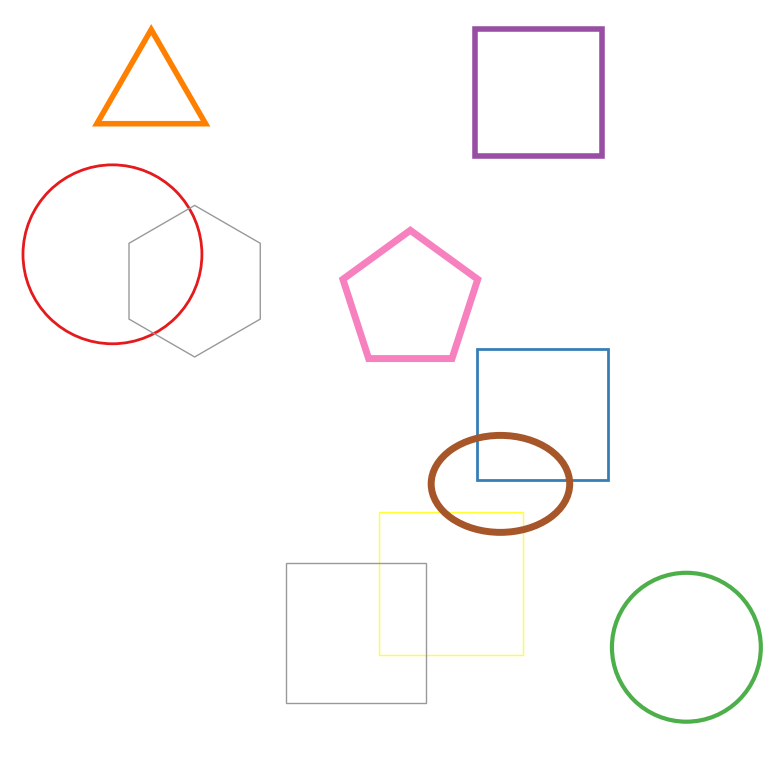[{"shape": "circle", "thickness": 1, "radius": 0.58, "center": [0.146, 0.67]}, {"shape": "square", "thickness": 1, "radius": 0.43, "center": [0.705, 0.462]}, {"shape": "circle", "thickness": 1.5, "radius": 0.48, "center": [0.891, 0.159]}, {"shape": "square", "thickness": 2, "radius": 0.41, "center": [0.699, 0.88]}, {"shape": "triangle", "thickness": 2, "radius": 0.41, "center": [0.196, 0.88]}, {"shape": "square", "thickness": 0.5, "radius": 0.46, "center": [0.586, 0.242]}, {"shape": "oval", "thickness": 2.5, "radius": 0.45, "center": [0.65, 0.372]}, {"shape": "pentagon", "thickness": 2.5, "radius": 0.46, "center": [0.533, 0.609]}, {"shape": "square", "thickness": 0.5, "radius": 0.46, "center": [0.462, 0.178]}, {"shape": "hexagon", "thickness": 0.5, "radius": 0.49, "center": [0.253, 0.635]}]